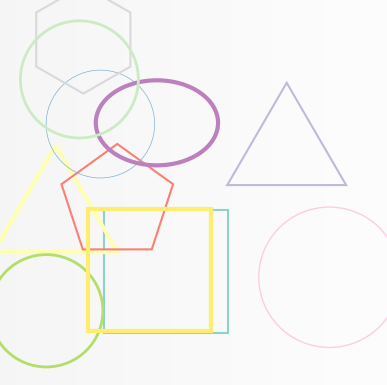[{"shape": "square", "thickness": 1.5, "radius": 0.8, "center": [0.429, 0.294]}, {"shape": "triangle", "thickness": 3, "radius": 0.92, "center": [0.144, 0.438]}, {"shape": "triangle", "thickness": 1.5, "radius": 0.89, "center": [0.74, 0.608]}, {"shape": "pentagon", "thickness": 1.5, "radius": 0.76, "center": [0.303, 0.475]}, {"shape": "circle", "thickness": 0.5, "radius": 0.7, "center": [0.259, 0.678]}, {"shape": "circle", "thickness": 2, "radius": 0.73, "center": [0.12, 0.193]}, {"shape": "circle", "thickness": 1, "radius": 0.91, "center": [0.85, 0.28]}, {"shape": "hexagon", "thickness": 1.5, "radius": 0.7, "center": [0.215, 0.897]}, {"shape": "oval", "thickness": 3, "radius": 0.79, "center": [0.405, 0.681]}, {"shape": "circle", "thickness": 2, "radius": 0.76, "center": [0.205, 0.794]}, {"shape": "square", "thickness": 3, "radius": 0.79, "center": [0.385, 0.299]}]